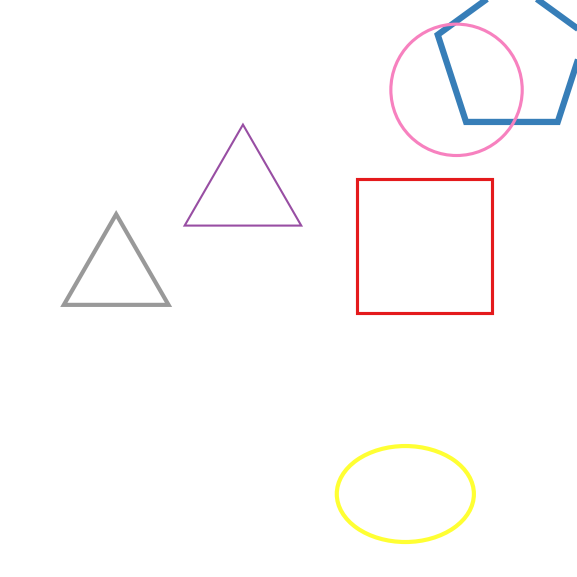[{"shape": "square", "thickness": 1.5, "radius": 0.58, "center": [0.735, 0.573]}, {"shape": "pentagon", "thickness": 3, "radius": 0.68, "center": [0.886, 0.897]}, {"shape": "triangle", "thickness": 1, "radius": 0.58, "center": [0.421, 0.667]}, {"shape": "oval", "thickness": 2, "radius": 0.59, "center": [0.702, 0.144]}, {"shape": "circle", "thickness": 1.5, "radius": 0.57, "center": [0.791, 0.844]}, {"shape": "triangle", "thickness": 2, "radius": 0.52, "center": [0.201, 0.524]}]